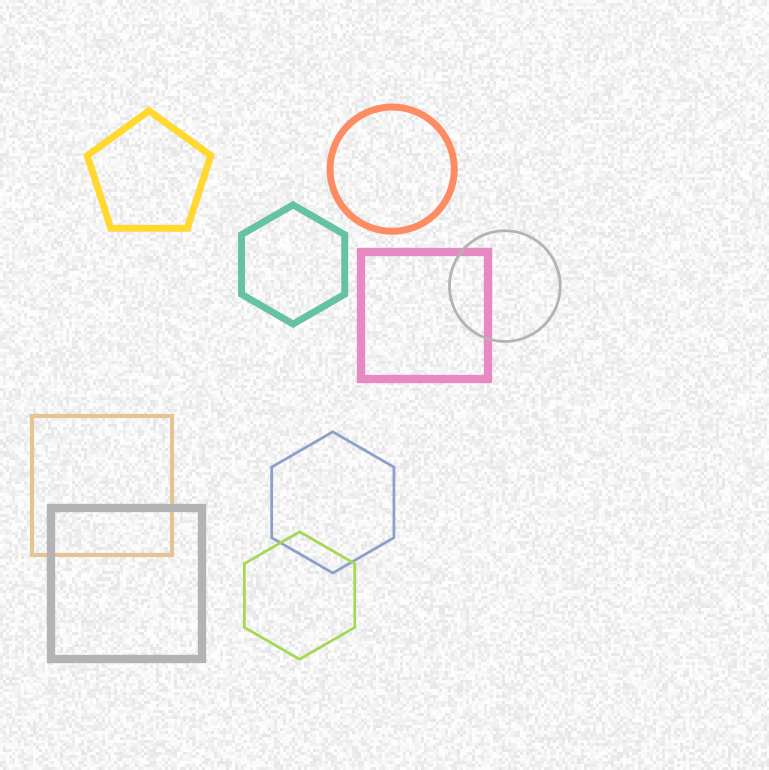[{"shape": "hexagon", "thickness": 2.5, "radius": 0.39, "center": [0.381, 0.657]}, {"shape": "circle", "thickness": 2.5, "radius": 0.4, "center": [0.509, 0.78]}, {"shape": "hexagon", "thickness": 1, "radius": 0.46, "center": [0.432, 0.348]}, {"shape": "square", "thickness": 3, "radius": 0.41, "center": [0.551, 0.59]}, {"shape": "hexagon", "thickness": 1, "radius": 0.41, "center": [0.389, 0.227]}, {"shape": "pentagon", "thickness": 2.5, "radius": 0.42, "center": [0.194, 0.772]}, {"shape": "square", "thickness": 1.5, "radius": 0.45, "center": [0.132, 0.369]}, {"shape": "circle", "thickness": 1, "radius": 0.36, "center": [0.656, 0.628]}, {"shape": "square", "thickness": 3, "radius": 0.49, "center": [0.164, 0.242]}]